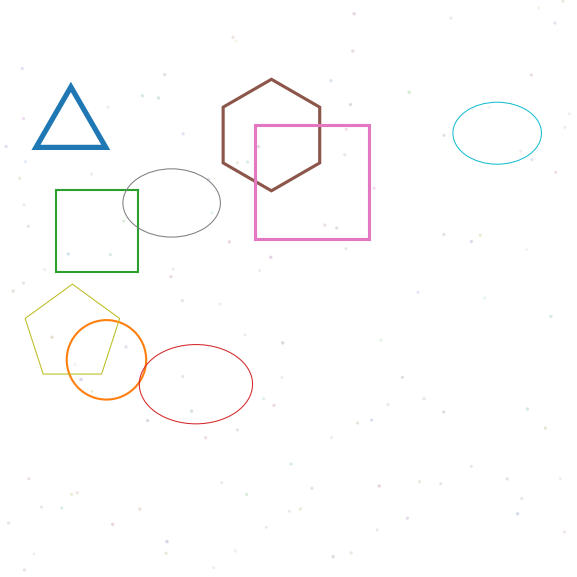[{"shape": "triangle", "thickness": 2.5, "radius": 0.35, "center": [0.123, 0.779]}, {"shape": "circle", "thickness": 1, "radius": 0.34, "center": [0.184, 0.376]}, {"shape": "square", "thickness": 1, "radius": 0.35, "center": [0.168, 0.599]}, {"shape": "oval", "thickness": 0.5, "radius": 0.49, "center": [0.339, 0.334]}, {"shape": "hexagon", "thickness": 1.5, "radius": 0.48, "center": [0.47, 0.765]}, {"shape": "square", "thickness": 1.5, "radius": 0.49, "center": [0.54, 0.684]}, {"shape": "oval", "thickness": 0.5, "radius": 0.42, "center": [0.297, 0.648]}, {"shape": "pentagon", "thickness": 0.5, "radius": 0.43, "center": [0.125, 0.421]}, {"shape": "oval", "thickness": 0.5, "radius": 0.38, "center": [0.861, 0.768]}]